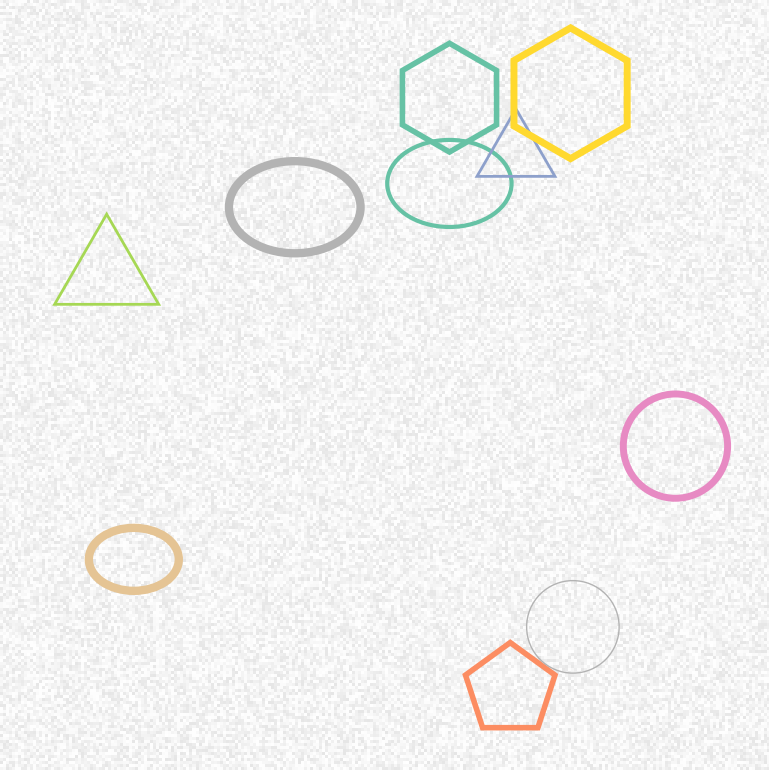[{"shape": "hexagon", "thickness": 2, "radius": 0.35, "center": [0.584, 0.873]}, {"shape": "oval", "thickness": 1.5, "radius": 0.4, "center": [0.584, 0.762]}, {"shape": "pentagon", "thickness": 2, "radius": 0.31, "center": [0.663, 0.104]}, {"shape": "triangle", "thickness": 1, "radius": 0.29, "center": [0.67, 0.8]}, {"shape": "circle", "thickness": 2.5, "radius": 0.34, "center": [0.877, 0.421]}, {"shape": "triangle", "thickness": 1, "radius": 0.39, "center": [0.139, 0.644]}, {"shape": "hexagon", "thickness": 2.5, "radius": 0.42, "center": [0.741, 0.879]}, {"shape": "oval", "thickness": 3, "radius": 0.29, "center": [0.174, 0.274]}, {"shape": "circle", "thickness": 0.5, "radius": 0.3, "center": [0.744, 0.186]}, {"shape": "oval", "thickness": 3, "radius": 0.43, "center": [0.383, 0.731]}]